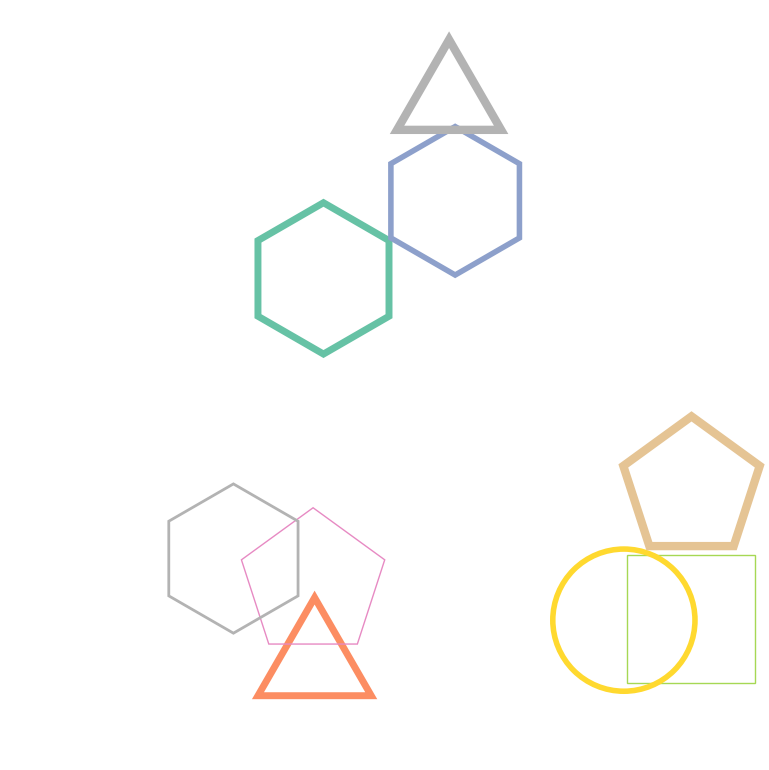[{"shape": "hexagon", "thickness": 2.5, "radius": 0.49, "center": [0.42, 0.638]}, {"shape": "triangle", "thickness": 2.5, "radius": 0.42, "center": [0.409, 0.139]}, {"shape": "hexagon", "thickness": 2, "radius": 0.48, "center": [0.591, 0.739]}, {"shape": "pentagon", "thickness": 0.5, "radius": 0.49, "center": [0.407, 0.243]}, {"shape": "square", "thickness": 0.5, "radius": 0.42, "center": [0.897, 0.196]}, {"shape": "circle", "thickness": 2, "radius": 0.46, "center": [0.81, 0.195]}, {"shape": "pentagon", "thickness": 3, "radius": 0.47, "center": [0.898, 0.366]}, {"shape": "hexagon", "thickness": 1, "radius": 0.48, "center": [0.303, 0.275]}, {"shape": "triangle", "thickness": 3, "radius": 0.39, "center": [0.583, 0.87]}]